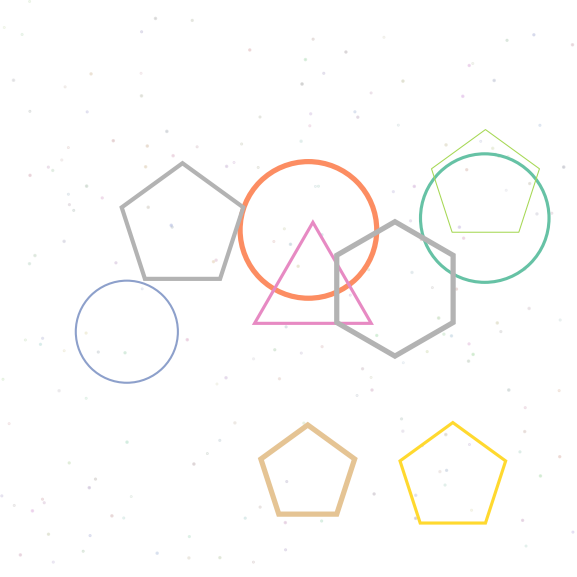[{"shape": "circle", "thickness": 1.5, "radius": 0.56, "center": [0.839, 0.622]}, {"shape": "circle", "thickness": 2.5, "radius": 0.59, "center": [0.534, 0.601]}, {"shape": "circle", "thickness": 1, "radius": 0.44, "center": [0.22, 0.425]}, {"shape": "triangle", "thickness": 1.5, "radius": 0.58, "center": [0.542, 0.498]}, {"shape": "pentagon", "thickness": 0.5, "radius": 0.49, "center": [0.841, 0.676]}, {"shape": "pentagon", "thickness": 1.5, "radius": 0.48, "center": [0.784, 0.171]}, {"shape": "pentagon", "thickness": 2.5, "radius": 0.43, "center": [0.533, 0.178]}, {"shape": "hexagon", "thickness": 2.5, "radius": 0.58, "center": [0.684, 0.499]}, {"shape": "pentagon", "thickness": 2, "radius": 0.55, "center": [0.316, 0.606]}]